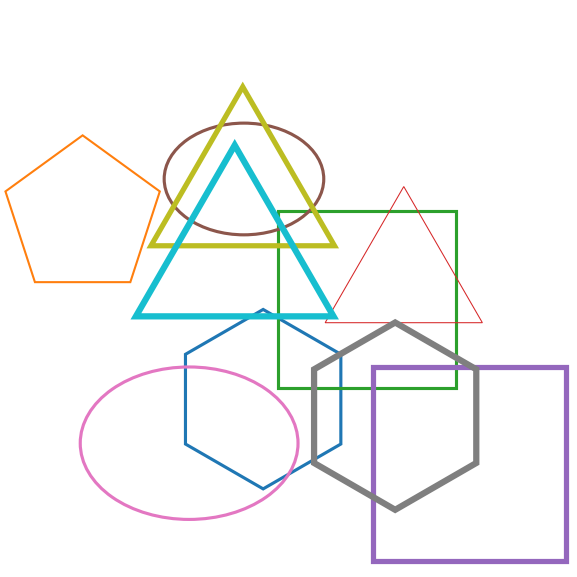[{"shape": "hexagon", "thickness": 1.5, "radius": 0.78, "center": [0.456, 0.308]}, {"shape": "pentagon", "thickness": 1, "radius": 0.7, "center": [0.143, 0.624]}, {"shape": "square", "thickness": 1.5, "radius": 0.77, "center": [0.635, 0.48]}, {"shape": "triangle", "thickness": 0.5, "radius": 0.79, "center": [0.699, 0.519]}, {"shape": "square", "thickness": 2.5, "radius": 0.84, "center": [0.813, 0.196]}, {"shape": "oval", "thickness": 1.5, "radius": 0.69, "center": [0.422, 0.689]}, {"shape": "oval", "thickness": 1.5, "radius": 0.94, "center": [0.328, 0.232]}, {"shape": "hexagon", "thickness": 3, "radius": 0.81, "center": [0.684, 0.279]}, {"shape": "triangle", "thickness": 2.5, "radius": 0.92, "center": [0.42, 0.665]}, {"shape": "triangle", "thickness": 3, "radius": 0.99, "center": [0.406, 0.55]}]